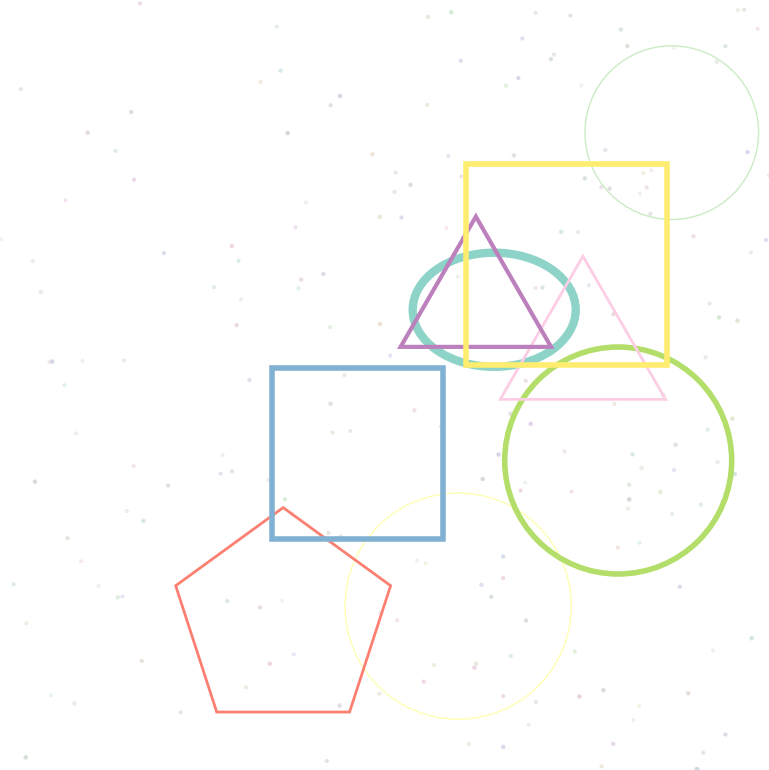[{"shape": "oval", "thickness": 3, "radius": 0.53, "center": [0.642, 0.598]}, {"shape": "circle", "thickness": 0.5, "radius": 0.73, "center": [0.595, 0.213]}, {"shape": "pentagon", "thickness": 1, "radius": 0.73, "center": [0.368, 0.194]}, {"shape": "square", "thickness": 2, "radius": 0.55, "center": [0.464, 0.411]}, {"shape": "circle", "thickness": 2, "radius": 0.74, "center": [0.803, 0.402]}, {"shape": "triangle", "thickness": 1, "radius": 0.62, "center": [0.757, 0.543]}, {"shape": "triangle", "thickness": 1.5, "radius": 0.56, "center": [0.618, 0.606]}, {"shape": "circle", "thickness": 0.5, "radius": 0.56, "center": [0.872, 0.828]}, {"shape": "square", "thickness": 2, "radius": 0.65, "center": [0.736, 0.657]}]